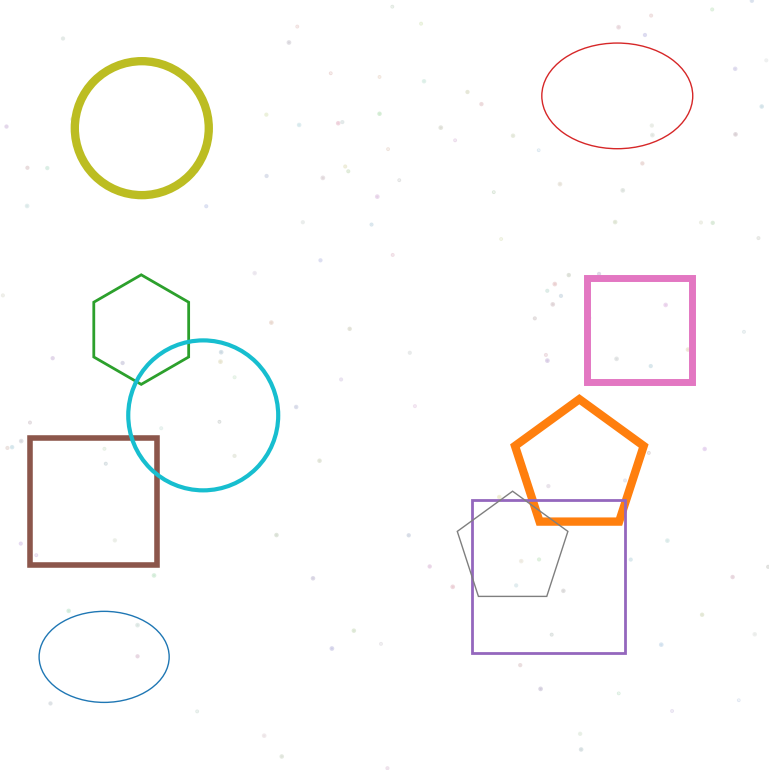[{"shape": "oval", "thickness": 0.5, "radius": 0.42, "center": [0.135, 0.147]}, {"shape": "pentagon", "thickness": 3, "radius": 0.44, "center": [0.752, 0.394]}, {"shape": "hexagon", "thickness": 1, "radius": 0.36, "center": [0.183, 0.572]}, {"shape": "oval", "thickness": 0.5, "radius": 0.49, "center": [0.802, 0.875]}, {"shape": "square", "thickness": 1, "radius": 0.5, "center": [0.713, 0.251]}, {"shape": "square", "thickness": 2, "radius": 0.41, "center": [0.121, 0.349]}, {"shape": "square", "thickness": 2.5, "radius": 0.34, "center": [0.83, 0.571]}, {"shape": "pentagon", "thickness": 0.5, "radius": 0.38, "center": [0.666, 0.287]}, {"shape": "circle", "thickness": 3, "radius": 0.43, "center": [0.184, 0.834]}, {"shape": "circle", "thickness": 1.5, "radius": 0.49, "center": [0.264, 0.461]}]